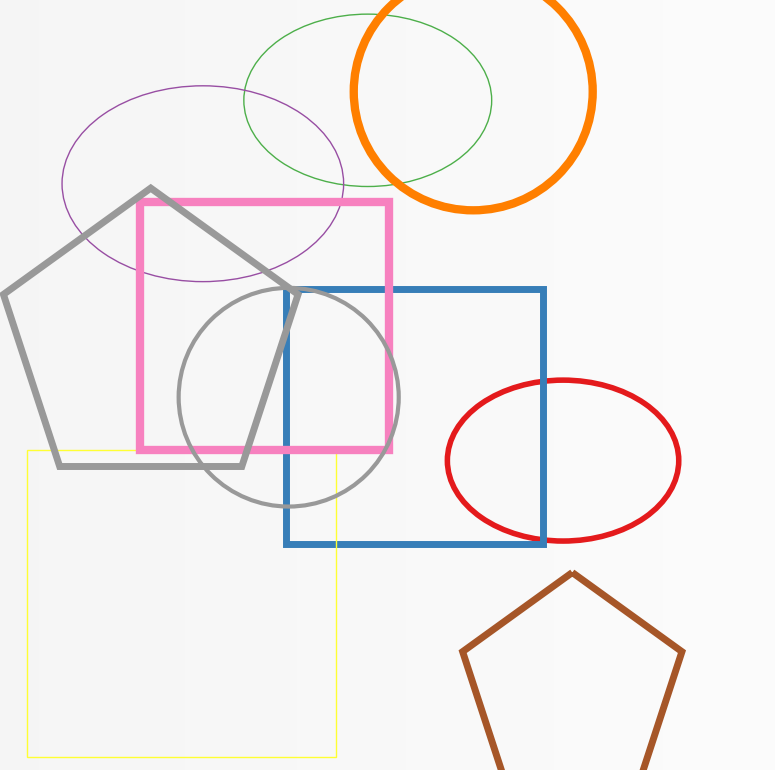[{"shape": "oval", "thickness": 2, "radius": 0.75, "center": [0.727, 0.402]}, {"shape": "square", "thickness": 2.5, "radius": 0.83, "center": [0.535, 0.46]}, {"shape": "oval", "thickness": 0.5, "radius": 0.8, "center": [0.475, 0.87]}, {"shape": "oval", "thickness": 0.5, "radius": 0.91, "center": [0.262, 0.761]}, {"shape": "circle", "thickness": 3, "radius": 0.77, "center": [0.611, 0.881]}, {"shape": "square", "thickness": 0.5, "radius": 1.0, "center": [0.234, 0.216]}, {"shape": "pentagon", "thickness": 2.5, "radius": 0.74, "center": [0.738, 0.108]}, {"shape": "square", "thickness": 3, "radius": 0.8, "center": [0.341, 0.576]}, {"shape": "circle", "thickness": 1.5, "radius": 0.71, "center": [0.373, 0.484]}, {"shape": "pentagon", "thickness": 2.5, "radius": 1.0, "center": [0.195, 0.556]}]